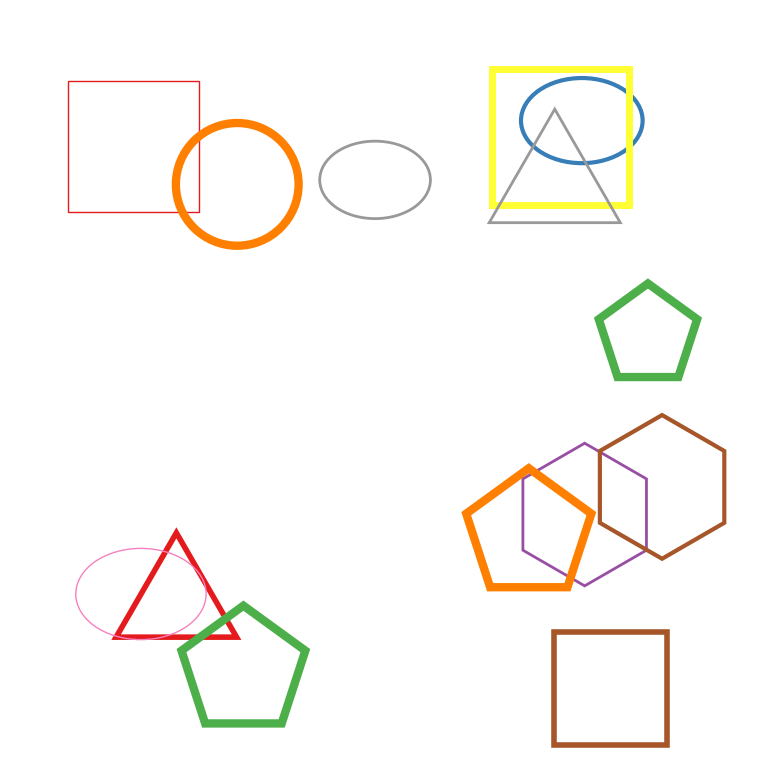[{"shape": "square", "thickness": 0.5, "radius": 0.42, "center": [0.174, 0.809]}, {"shape": "triangle", "thickness": 2, "radius": 0.45, "center": [0.229, 0.218]}, {"shape": "oval", "thickness": 1.5, "radius": 0.39, "center": [0.756, 0.843]}, {"shape": "pentagon", "thickness": 3, "radius": 0.34, "center": [0.842, 0.565]}, {"shape": "pentagon", "thickness": 3, "radius": 0.42, "center": [0.316, 0.129]}, {"shape": "hexagon", "thickness": 1, "radius": 0.46, "center": [0.759, 0.332]}, {"shape": "circle", "thickness": 3, "radius": 0.4, "center": [0.308, 0.761]}, {"shape": "pentagon", "thickness": 3, "radius": 0.43, "center": [0.687, 0.306]}, {"shape": "square", "thickness": 2.5, "radius": 0.44, "center": [0.728, 0.822]}, {"shape": "square", "thickness": 2, "radius": 0.37, "center": [0.793, 0.106]}, {"shape": "hexagon", "thickness": 1.5, "radius": 0.47, "center": [0.86, 0.368]}, {"shape": "oval", "thickness": 0.5, "radius": 0.42, "center": [0.183, 0.229]}, {"shape": "triangle", "thickness": 1, "radius": 0.49, "center": [0.72, 0.76]}, {"shape": "oval", "thickness": 1, "radius": 0.36, "center": [0.487, 0.766]}]